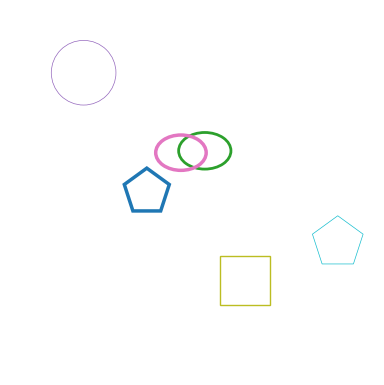[{"shape": "pentagon", "thickness": 2.5, "radius": 0.31, "center": [0.381, 0.502]}, {"shape": "oval", "thickness": 2, "radius": 0.34, "center": [0.532, 0.608]}, {"shape": "circle", "thickness": 0.5, "radius": 0.42, "center": [0.217, 0.811]}, {"shape": "oval", "thickness": 2.5, "radius": 0.33, "center": [0.47, 0.603]}, {"shape": "square", "thickness": 1, "radius": 0.32, "center": [0.636, 0.271]}, {"shape": "pentagon", "thickness": 0.5, "radius": 0.35, "center": [0.877, 0.37]}]